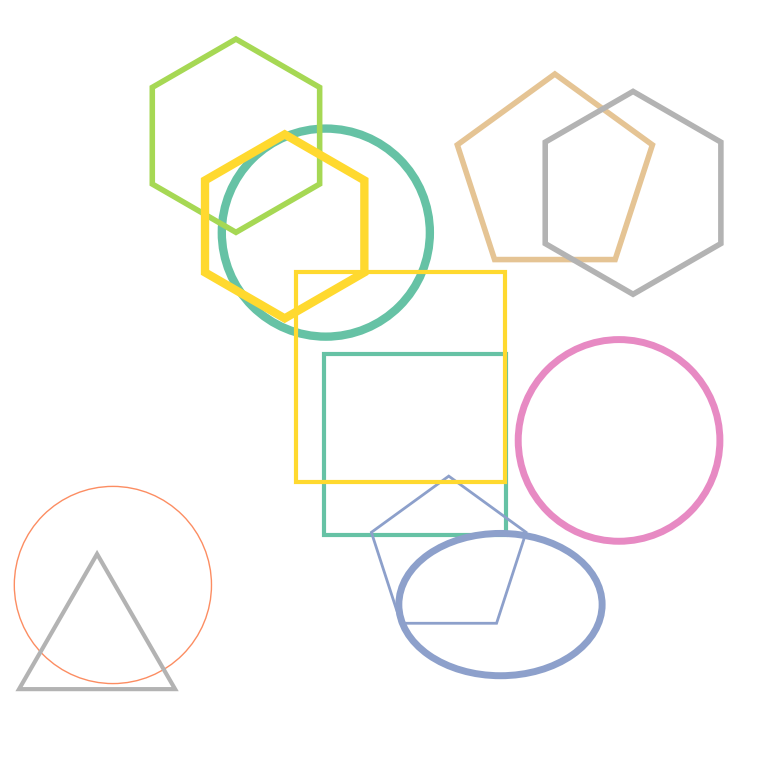[{"shape": "square", "thickness": 1.5, "radius": 0.59, "center": [0.539, 0.422]}, {"shape": "circle", "thickness": 3, "radius": 0.68, "center": [0.423, 0.698]}, {"shape": "circle", "thickness": 0.5, "radius": 0.64, "center": [0.147, 0.24]}, {"shape": "pentagon", "thickness": 1, "radius": 0.53, "center": [0.583, 0.276]}, {"shape": "oval", "thickness": 2.5, "radius": 0.66, "center": [0.65, 0.215]}, {"shape": "circle", "thickness": 2.5, "radius": 0.65, "center": [0.804, 0.428]}, {"shape": "hexagon", "thickness": 2, "radius": 0.63, "center": [0.306, 0.824]}, {"shape": "square", "thickness": 1.5, "radius": 0.68, "center": [0.52, 0.51]}, {"shape": "hexagon", "thickness": 3, "radius": 0.6, "center": [0.37, 0.706]}, {"shape": "pentagon", "thickness": 2, "radius": 0.67, "center": [0.721, 0.771]}, {"shape": "hexagon", "thickness": 2, "radius": 0.66, "center": [0.822, 0.75]}, {"shape": "triangle", "thickness": 1.5, "radius": 0.59, "center": [0.126, 0.164]}]